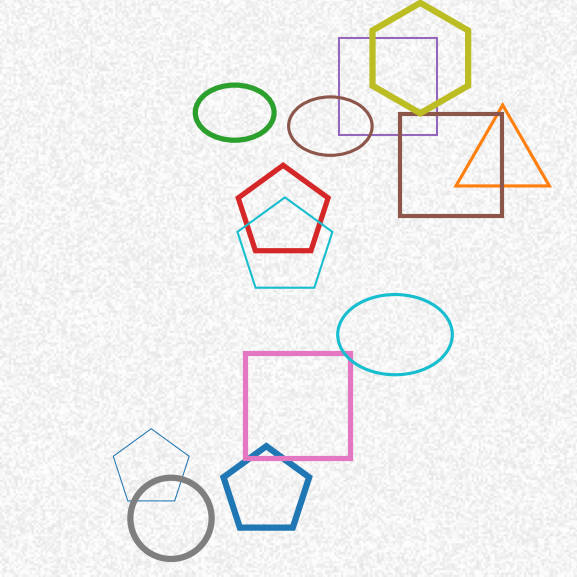[{"shape": "pentagon", "thickness": 3, "radius": 0.39, "center": [0.461, 0.149]}, {"shape": "pentagon", "thickness": 0.5, "radius": 0.35, "center": [0.262, 0.188]}, {"shape": "triangle", "thickness": 1.5, "radius": 0.47, "center": [0.87, 0.724]}, {"shape": "oval", "thickness": 2.5, "radius": 0.34, "center": [0.406, 0.804]}, {"shape": "pentagon", "thickness": 2.5, "radius": 0.41, "center": [0.49, 0.631]}, {"shape": "square", "thickness": 1, "radius": 0.42, "center": [0.672, 0.849]}, {"shape": "oval", "thickness": 1.5, "radius": 0.36, "center": [0.572, 0.781]}, {"shape": "square", "thickness": 2, "radius": 0.44, "center": [0.781, 0.713]}, {"shape": "square", "thickness": 2.5, "radius": 0.45, "center": [0.515, 0.297]}, {"shape": "circle", "thickness": 3, "radius": 0.35, "center": [0.296, 0.102]}, {"shape": "hexagon", "thickness": 3, "radius": 0.48, "center": [0.728, 0.899]}, {"shape": "oval", "thickness": 1.5, "radius": 0.5, "center": [0.684, 0.42]}, {"shape": "pentagon", "thickness": 1, "radius": 0.43, "center": [0.493, 0.571]}]